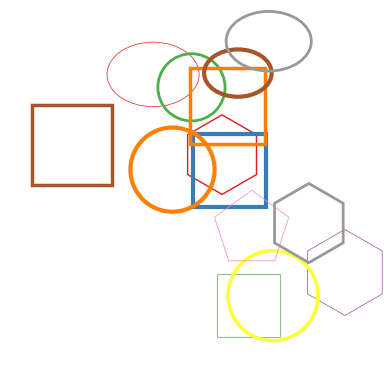[{"shape": "hexagon", "thickness": 1, "radius": 0.52, "center": [0.577, 0.598]}, {"shape": "oval", "thickness": 0.5, "radius": 0.6, "center": [0.398, 0.807]}, {"shape": "square", "thickness": 3, "radius": 0.48, "center": [0.596, 0.557]}, {"shape": "square", "thickness": 0.5, "radius": 0.41, "center": [0.646, 0.206]}, {"shape": "circle", "thickness": 2, "radius": 0.44, "center": [0.497, 0.773]}, {"shape": "hexagon", "thickness": 0.5, "radius": 0.56, "center": [0.896, 0.292]}, {"shape": "circle", "thickness": 3, "radius": 0.55, "center": [0.448, 0.559]}, {"shape": "square", "thickness": 2.5, "radius": 0.49, "center": [0.591, 0.725]}, {"shape": "circle", "thickness": 2.5, "radius": 0.58, "center": [0.709, 0.232]}, {"shape": "oval", "thickness": 3, "radius": 0.44, "center": [0.618, 0.81]}, {"shape": "square", "thickness": 2.5, "radius": 0.52, "center": [0.187, 0.623]}, {"shape": "pentagon", "thickness": 0.5, "radius": 0.51, "center": [0.654, 0.405]}, {"shape": "hexagon", "thickness": 2, "radius": 0.51, "center": [0.802, 0.421]}, {"shape": "oval", "thickness": 2, "radius": 0.55, "center": [0.698, 0.893]}]